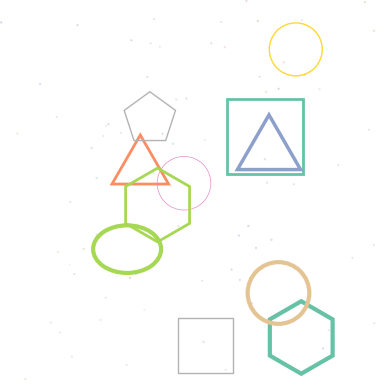[{"shape": "square", "thickness": 2, "radius": 0.49, "center": [0.688, 0.645]}, {"shape": "hexagon", "thickness": 3, "radius": 0.47, "center": [0.782, 0.123]}, {"shape": "triangle", "thickness": 2, "radius": 0.42, "center": [0.364, 0.564]}, {"shape": "triangle", "thickness": 2.5, "radius": 0.47, "center": [0.699, 0.607]}, {"shape": "circle", "thickness": 0.5, "radius": 0.35, "center": [0.478, 0.524]}, {"shape": "hexagon", "thickness": 2, "radius": 0.48, "center": [0.409, 0.468]}, {"shape": "oval", "thickness": 3, "radius": 0.44, "center": [0.33, 0.353]}, {"shape": "circle", "thickness": 1, "radius": 0.34, "center": [0.768, 0.872]}, {"shape": "circle", "thickness": 3, "radius": 0.4, "center": [0.723, 0.239]}, {"shape": "pentagon", "thickness": 1, "radius": 0.35, "center": [0.389, 0.692]}, {"shape": "square", "thickness": 1, "radius": 0.36, "center": [0.533, 0.103]}]